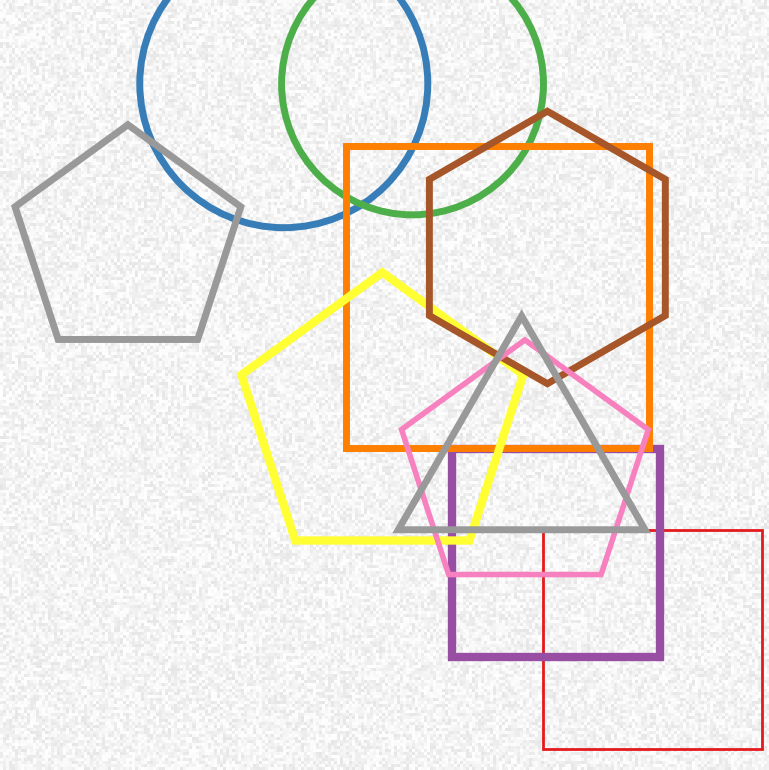[{"shape": "square", "thickness": 1, "radius": 0.71, "center": [0.847, 0.169]}, {"shape": "circle", "thickness": 2.5, "radius": 0.94, "center": [0.369, 0.891]}, {"shape": "circle", "thickness": 2.5, "radius": 0.85, "center": [0.536, 0.891]}, {"shape": "square", "thickness": 3, "radius": 0.68, "center": [0.722, 0.282]}, {"shape": "square", "thickness": 2.5, "radius": 0.98, "center": [0.646, 0.614]}, {"shape": "pentagon", "thickness": 3, "radius": 0.96, "center": [0.497, 0.454]}, {"shape": "hexagon", "thickness": 2.5, "radius": 0.88, "center": [0.711, 0.679]}, {"shape": "pentagon", "thickness": 2, "radius": 0.84, "center": [0.682, 0.39]}, {"shape": "triangle", "thickness": 2.5, "radius": 0.93, "center": [0.677, 0.405]}, {"shape": "pentagon", "thickness": 2.5, "radius": 0.77, "center": [0.166, 0.684]}]